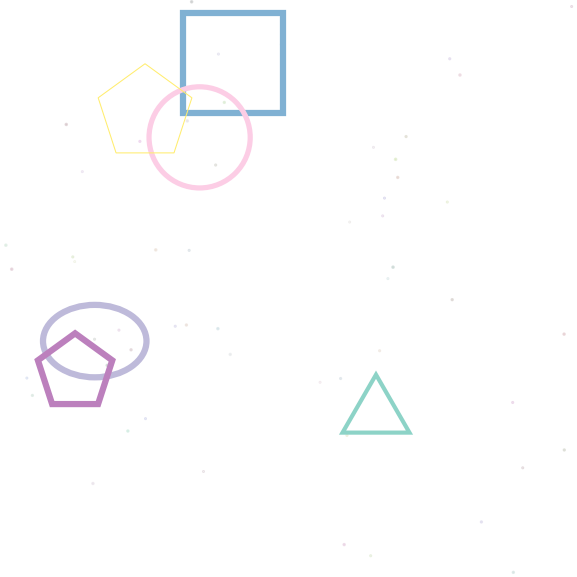[{"shape": "triangle", "thickness": 2, "radius": 0.33, "center": [0.651, 0.283]}, {"shape": "oval", "thickness": 3, "radius": 0.45, "center": [0.164, 0.408]}, {"shape": "square", "thickness": 3, "radius": 0.43, "center": [0.404, 0.891]}, {"shape": "circle", "thickness": 2.5, "radius": 0.44, "center": [0.346, 0.761]}, {"shape": "pentagon", "thickness": 3, "radius": 0.34, "center": [0.13, 0.354]}, {"shape": "pentagon", "thickness": 0.5, "radius": 0.43, "center": [0.251, 0.803]}]